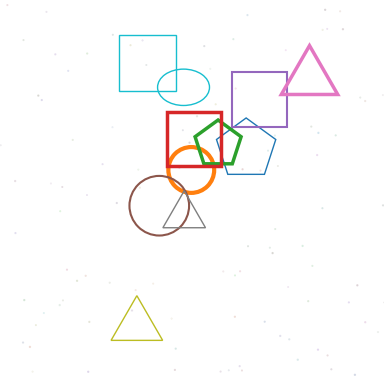[{"shape": "pentagon", "thickness": 1, "radius": 0.4, "center": [0.639, 0.613]}, {"shape": "circle", "thickness": 3, "radius": 0.3, "center": [0.497, 0.559]}, {"shape": "pentagon", "thickness": 2.5, "radius": 0.31, "center": [0.566, 0.625]}, {"shape": "square", "thickness": 2.5, "radius": 0.35, "center": [0.504, 0.639]}, {"shape": "square", "thickness": 1.5, "radius": 0.36, "center": [0.673, 0.741]}, {"shape": "circle", "thickness": 1.5, "radius": 0.39, "center": [0.414, 0.466]}, {"shape": "triangle", "thickness": 2.5, "radius": 0.42, "center": [0.804, 0.797]}, {"shape": "triangle", "thickness": 1, "radius": 0.32, "center": [0.478, 0.44]}, {"shape": "triangle", "thickness": 1, "radius": 0.39, "center": [0.355, 0.155]}, {"shape": "oval", "thickness": 1, "radius": 0.34, "center": [0.477, 0.773]}, {"shape": "square", "thickness": 1, "radius": 0.37, "center": [0.383, 0.836]}]